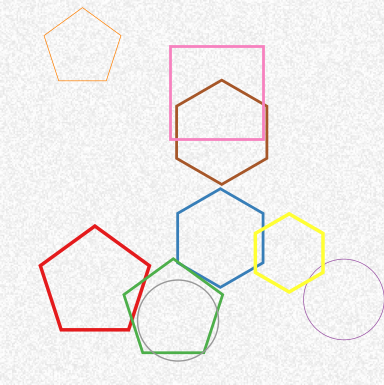[{"shape": "pentagon", "thickness": 2.5, "radius": 0.74, "center": [0.246, 0.264]}, {"shape": "hexagon", "thickness": 2, "radius": 0.64, "center": [0.572, 0.382]}, {"shape": "pentagon", "thickness": 2, "radius": 0.67, "center": [0.45, 0.193]}, {"shape": "circle", "thickness": 0.5, "radius": 0.52, "center": [0.893, 0.222]}, {"shape": "pentagon", "thickness": 0.5, "radius": 0.53, "center": [0.214, 0.875]}, {"shape": "hexagon", "thickness": 2.5, "radius": 0.51, "center": [0.751, 0.343]}, {"shape": "hexagon", "thickness": 2, "radius": 0.68, "center": [0.576, 0.656]}, {"shape": "square", "thickness": 2, "radius": 0.6, "center": [0.561, 0.76]}, {"shape": "circle", "thickness": 1, "radius": 0.53, "center": [0.462, 0.167]}]